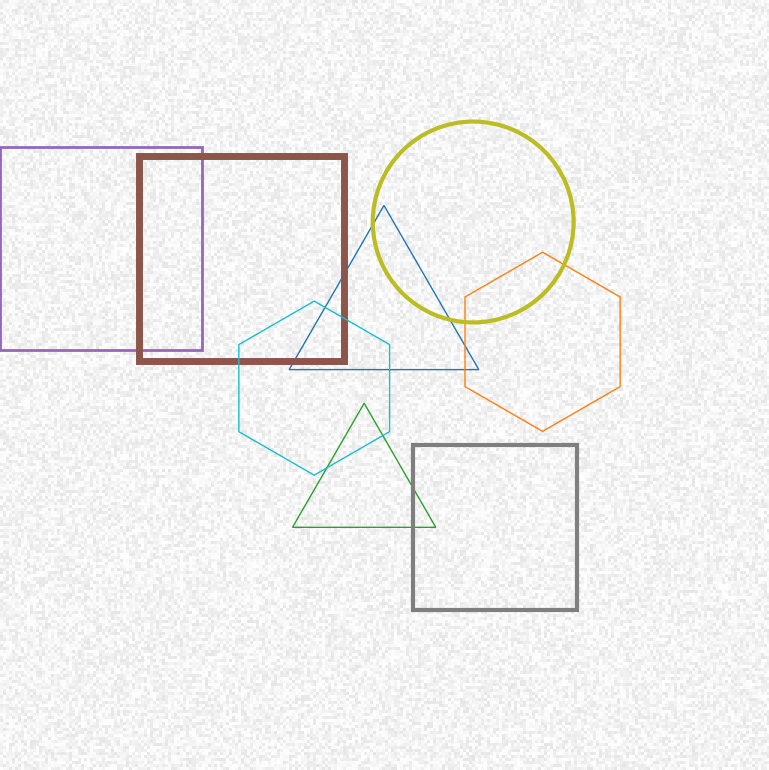[{"shape": "triangle", "thickness": 0.5, "radius": 0.71, "center": [0.499, 0.591]}, {"shape": "hexagon", "thickness": 0.5, "radius": 0.58, "center": [0.705, 0.556]}, {"shape": "triangle", "thickness": 0.5, "radius": 0.54, "center": [0.473, 0.369]}, {"shape": "square", "thickness": 1, "radius": 0.66, "center": [0.131, 0.677]}, {"shape": "square", "thickness": 2.5, "radius": 0.67, "center": [0.314, 0.664]}, {"shape": "square", "thickness": 1.5, "radius": 0.53, "center": [0.643, 0.315]}, {"shape": "circle", "thickness": 1.5, "radius": 0.65, "center": [0.615, 0.712]}, {"shape": "hexagon", "thickness": 0.5, "radius": 0.57, "center": [0.408, 0.496]}]